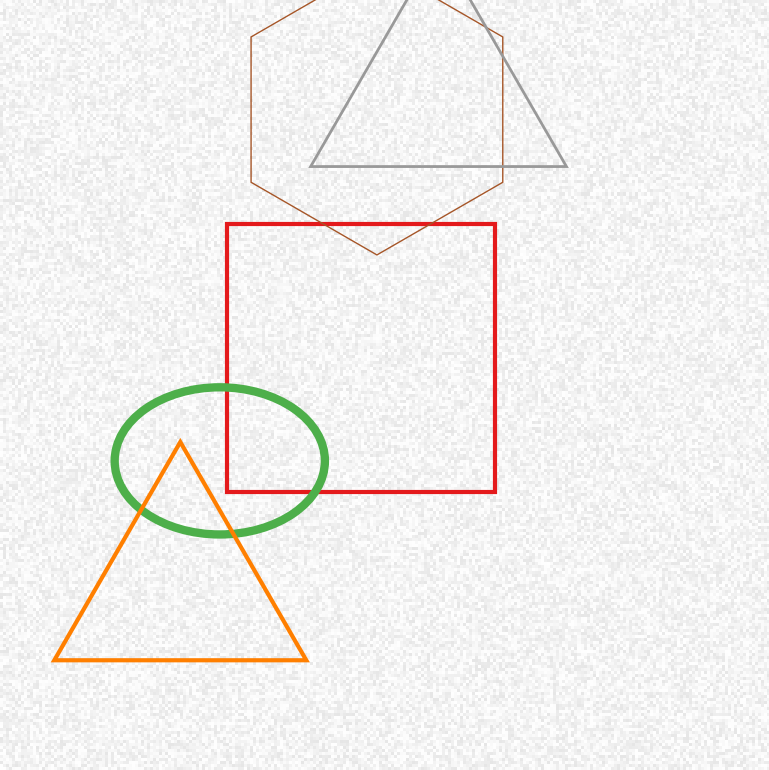[{"shape": "square", "thickness": 1.5, "radius": 0.87, "center": [0.469, 0.535]}, {"shape": "oval", "thickness": 3, "radius": 0.68, "center": [0.285, 0.401]}, {"shape": "triangle", "thickness": 1.5, "radius": 0.94, "center": [0.234, 0.237]}, {"shape": "hexagon", "thickness": 0.5, "radius": 0.94, "center": [0.49, 0.858]}, {"shape": "triangle", "thickness": 1, "radius": 0.96, "center": [0.57, 0.88]}]